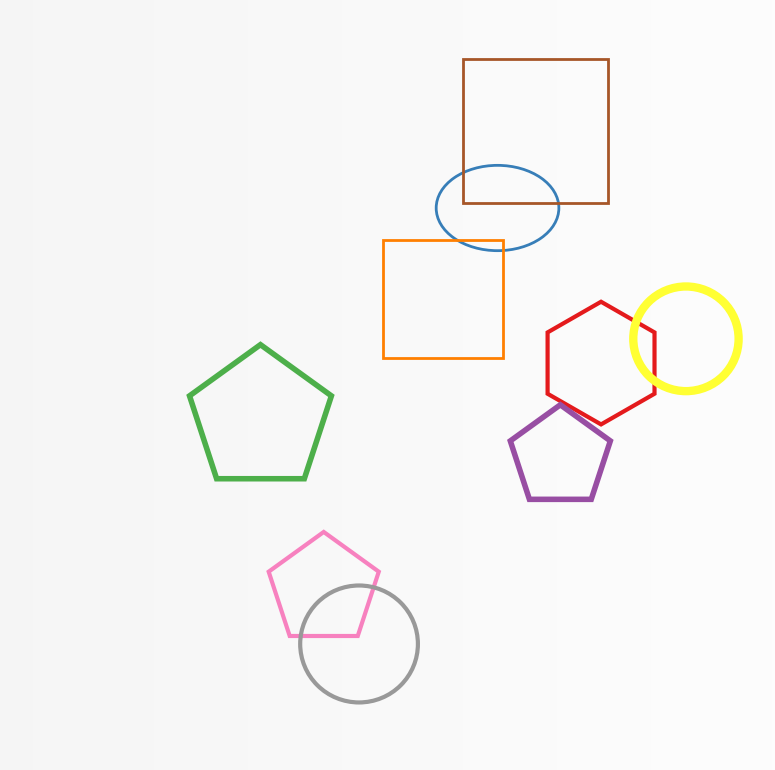[{"shape": "hexagon", "thickness": 1.5, "radius": 0.4, "center": [0.776, 0.528]}, {"shape": "oval", "thickness": 1, "radius": 0.4, "center": [0.642, 0.73]}, {"shape": "pentagon", "thickness": 2, "radius": 0.48, "center": [0.336, 0.456]}, {"shape": "pentagon", "thickness": 2, "radius": 0.34, "center": [0.723, 0.406]}, {"shape": "square", "thickness": 1, "radius": 0.39, "center": [0.572, 0.612]}, {"shape": "circle", "thickness": 3, "radius": 0.34, "center": [0.885, 0.56]}, {"shape": "square", "thickness": 1, "radius": 0.47, "center": [0.691, 0.83]}, {"shape": "pentagon", "thickness": 1.5, "radius": 0.37, "center": [0.418, 0.234]}, {"shape": "circle", "thickness": 1.5, "radius": 0.38, "center": [0.463, 0.164]}]